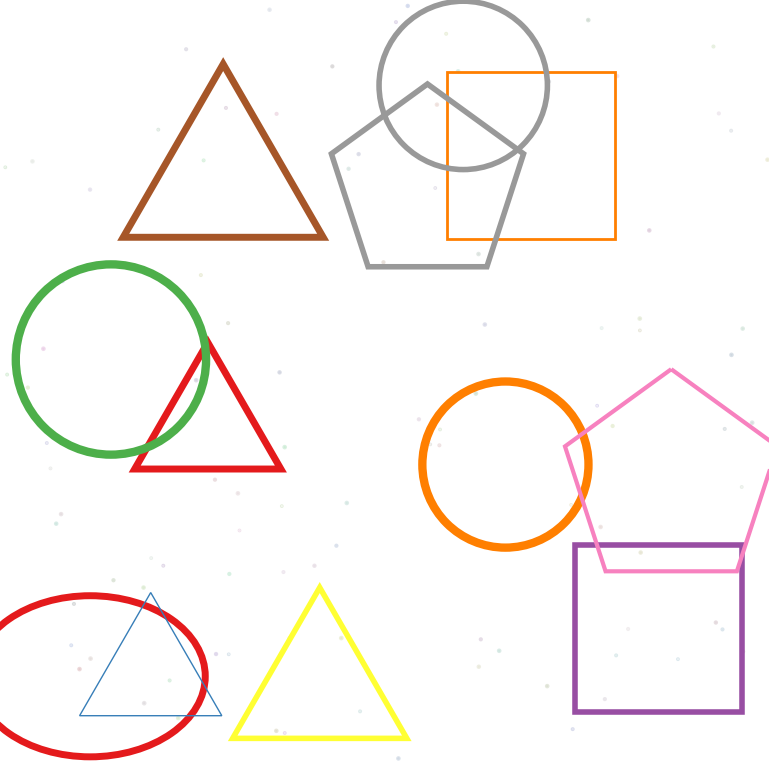[{"shape": "oval", "thickness": 2.5, "radius": 0.75, "center": [0.117, 0.122]}, {"shape": "triangle", "thickness": 2.5, "radius": 0.55, "center": [0.27, 0.446]}, {"shape": "triangle", "thickness": 0.5, "radius": 0.53, "center": [0.196, 0.124]}, {"shape": "circle", "thickness": 3, "radius": 0.62, "center": [0.144, 0.533]}, {"shape": "square", "thickness": 2, "radius": 0.54, "center": [0.855, 0.184]}, {"shape": "square", "thickness": 1, "radius": 0.54, "center": [0.69, 0.798]}, {"shape": "circle", "thickness": 3, "radius": 0.54, "center": [0.656, 0.397]}, {"shape": "triangle", "thickness": 2, "radius": 0.65, "center": [0.415, 0.106]}, {"shape": "triangle", "thickness": 2.5, "radius": 0.75, "center": [0.29, 0.767]}, {"shape": "pentagon", "thickness": 1.5, "radius": 0.73, "center": [0.872, 0.375]}, {"shape": "circle", "thickness": 2, "radius": 0.55, "center": [0.602, 0.889]}, {"shape": "pentagon", "thickness": 2, "radius": 0.66, "center": [0.555, 0.76]}]